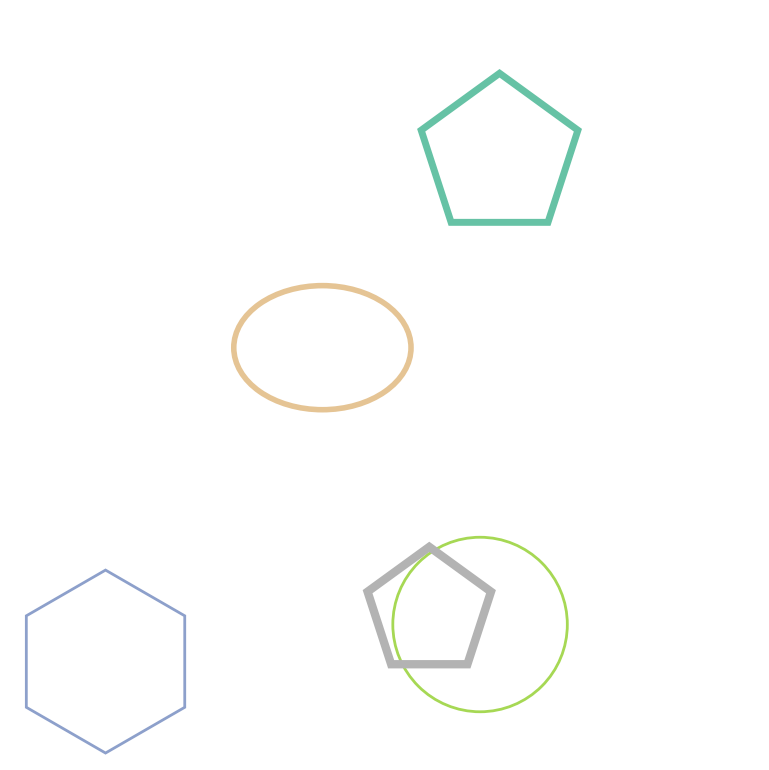[{"shape": "pentagon", "thickness": 2.5, "radius": 0.54, "center": [0.649, 0.798]}, {"shape": "hexagon", "thickness": 1, "radius": 0.59, "center": [0.137, 0.141]}, {"shape": "circle", "thickness": 1, "radius": 0.57, "center": [0.623, 0.189]}, {"shape": "oval", "thickness": 2, "radius": 0.58, "center": [0.419, 0.548]}, {"shape": "pentagon", "thickness": 3, "radius": 0.42, "center": [0.558, 0.206]}]